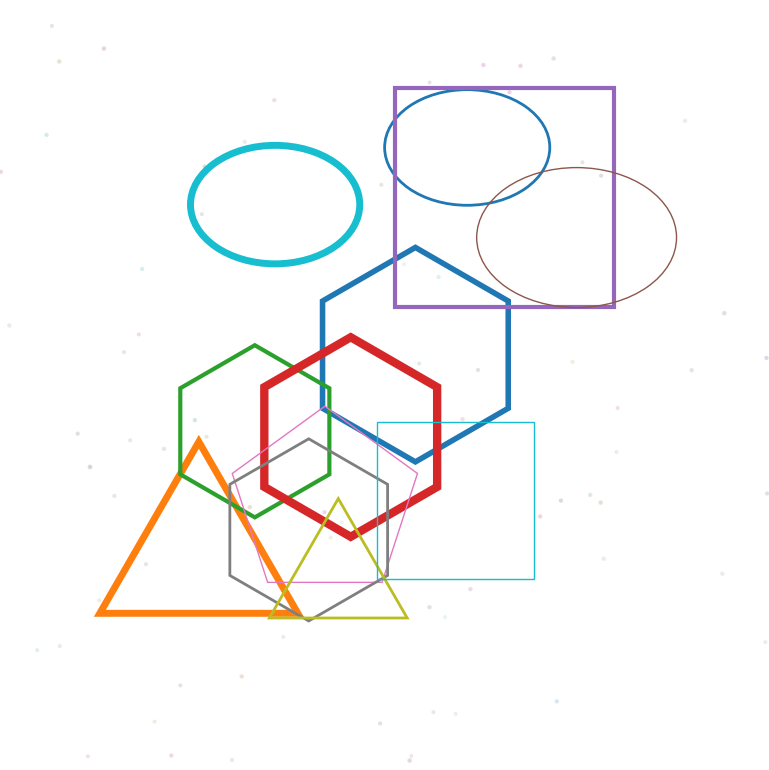[{"shape": "oval", "thickness": 1, "radius": 0.54, "center": [0.607, 0.808]}, {"shape": "hexagon", "thickness": 2, "radius": 0.7, "center": [0.539, 0.539]}, {"shape": "triangle", "thickness": 2.5, "radius": 0.74, "center": [0.258, 0.278]}, {"shape": "hexagon", "thickness": 1.5, "radius": 0.56, "center": [0.331, 0.44]}, {"shape": "hexagon", "thickness": 3, "radius": 0.65, "center": [0.455, 0.432]}, {"shape": "square", "thickness": 1.5, "radius": 0.71, "center": [0.655, 0.743]}, {"shape": "oval", "thickness": 0.5, "radius": 0.65, "center": [0.749, 0.692]}, {"shape": "pentagon", "thickness": 0.5, "radius": 0.63, "center": [0.422, 0.346]}, {"shape": "hexagon", "thickness": 1, "radius": 0.59, "center": [0.401, 0.312]}, {"shape": "triangle", "thickness": 1, "radius": 0.52, "center": [0.439, 0.249]}, {"shape": "square", "thickness": 0.5, "radius": 0.51, "center": [0.592, 0.35]}, {"shape": "oval", "thickness": 2.5, "radius": 0.55, "center": [0.357, 0.734]}]